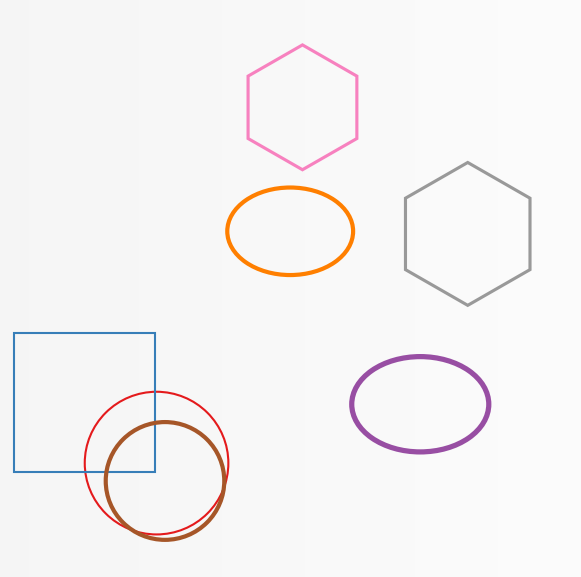[{"shape": "circle", "thickness": 1, "radius": 0.62, "center": [0.269, 0.197]}, {"shape": "square", "thickness": 1, "radius": 0.6, "center": [0.145, 0.302]}, {"shape": "oval", "thickness": 2.5, "radius": 0.59, "center": [0.723, 0.299]}, {"shape": "oval", "thickness": 2, "radius": 0.54, "center": [0.499, 0.599]}, {"shape": "circle", "thickness": 2, "radius": 0.51, "center": [0.284, 0.166]}, {"shape": "hexagon", "thickness": 1.5, "radius": 0.54, "center": [0.52, 0.813]}, {"shape": "hexagon", "thickness": 1.5, "radius": 0.62, "center": [0.805, 0.594]}]